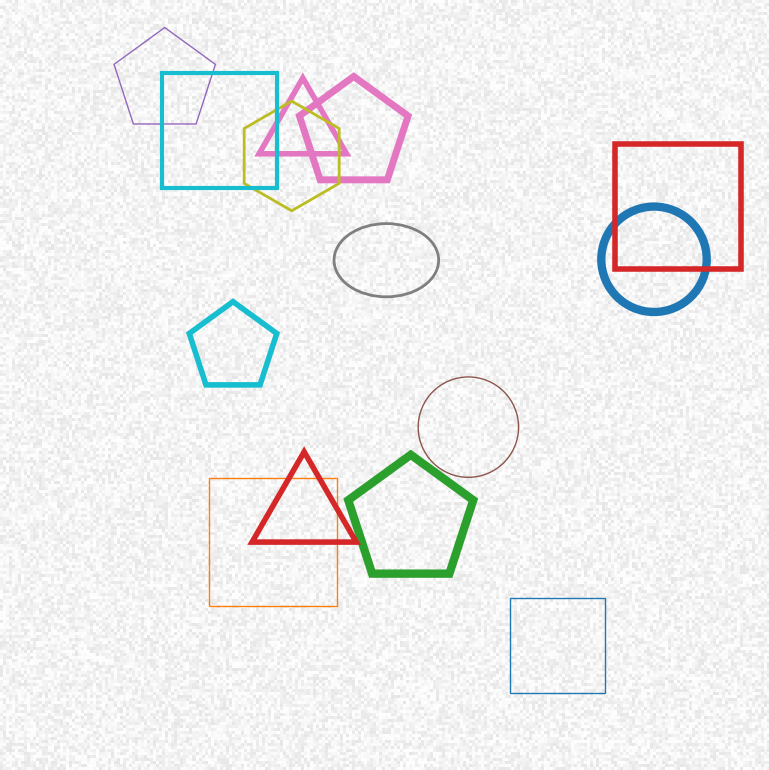[{"shape": "circle", "thickness": 3, "radius": 0.34, "center": [0.849, 0.663]}, {"shape": "square", "thickness": 0.5, "radius": 0.31, "center": [0.724, 0.162]}, {"shape": "square", "thickness": 0.5, "radius": 0.42, "center": [0.355, 0.296]}, {"shape": "pentagon", "thickness": 3, "radius": 0.43, "center": [0.533, 0.324]}, {"shape": "triangle", "thickness": 2, "radius": 0.39, "center": [0.395, 0.335]}, {"shape": "square", "thickness": 2, "radius": 0.41, "center": [0.881, 0.732]}, {"shape": "pentagon", "thickness": 0.5, "radius": 0.35, "center": [0.214, 0.895]}, {"shape": "circle", "thickness": 0.5, "radius": 0.33, "center": [0.608, 0.445]}, {"shape": "triangle", "thickness": 2, "radius": 0.33, "center": [0.393, 0.833]}, {"shape": "pentagon", "thickness": 2.5, "radius": 0.37, "center": [0.459, 0.826]}, {"shape": "oval", "thickness": 1, "radius": 0.34, "center": [0.502, 0.662]}, {"shape": "hexagon", "thickness": 1, "radius": 0.36, "center": [0.379, 0.797]}, {"shape": "square", "thickness": 1.5, "radius": 0.37, "center": [0.285, 0.83]}, {"shape": "pentagon", "thickness": 2, "radius": 0.3, "center": [0.303, 0.548]}]